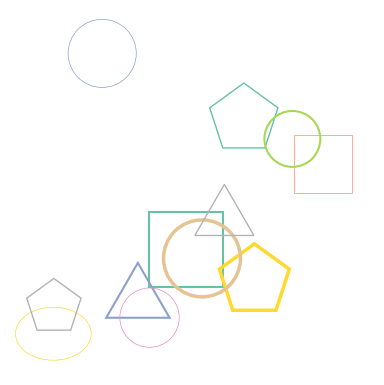[{"shape": "pentagon", "thickness": 1, "radius": 0.47, "center": [0.633, 0.691]}, {"shape": "square", "thickness": 1.5, "radius": 0.48, "center": [0.483, 0.352]}, {"shape": "square", "thickness": 0.5, "radius": 0.38, "center": [0.84, 0.573]}, {"shape": "circle", "thickness": 0.5, "radius": 0.44, "center": [0.265, 0.861]}, {"shape": "triangle", "thickness": 1.5, "radius": 0.47, "center": [0.358, 0.222]}, {"shape": "circle", "thickness": 0.5, "radius": 0.39, "center": [0.388, 0.175]}, {"shape": "circle", "thickness": 1.5, "radius": 0.36, "center": [0.759, 0.639]}, {"shape": "pentagon", "thickness": 2.5, "radius": 0.48, "center": [0.661, 0.271]}, {"shape": "oval", "thickness": 0.5, "radius": 0.49, "center": [0.139, 0.133]}, {"shape": "circle", "thickness": 2.5, "radius": 0.5, "center": [0.525, 0.329]}, {"shape": "pentagon", "thickness": 1, "radius": 0.37, "center": [0.14, 0.202]}, {"shape": "triangle", "thickness": 1, "radius": 0.44, "center": [0.583, 0.433]}]